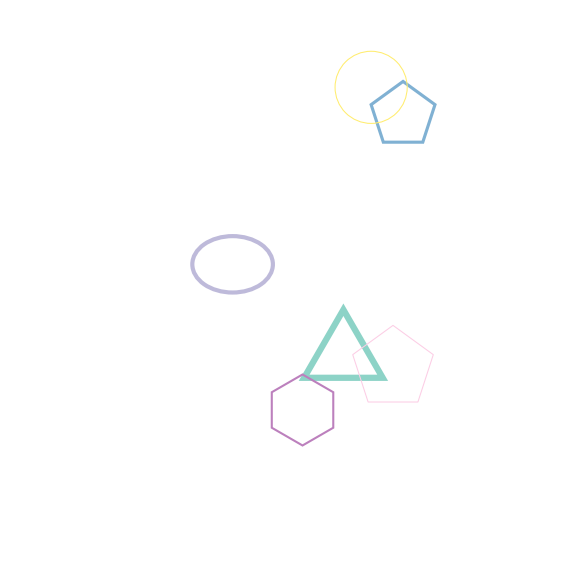[{"shape": "triangle", "thickness": 3, "radius": 0.39, "center": [0.595, 0.384]}, {"shape": "oval", "thickness": 2, "radius": 0.35, "center": [0.403, 0.541]}, {"shape": "pentagon", "thickness": 1.5, "radius": 0.29, "center": [0.698, 0.8]}, {"shape": "pentagon", "thickness": 0.5, "radius": 0.37, "center": [0.681, 0.362]}, {"shape": "hexagon", "thickness": 1, "radius": 0.31, "center": [0.524, 0.289]}, {"shape": "circle", "thickness": 0.5, "radius": 0.31, "center": [0.643, 0.848]}]